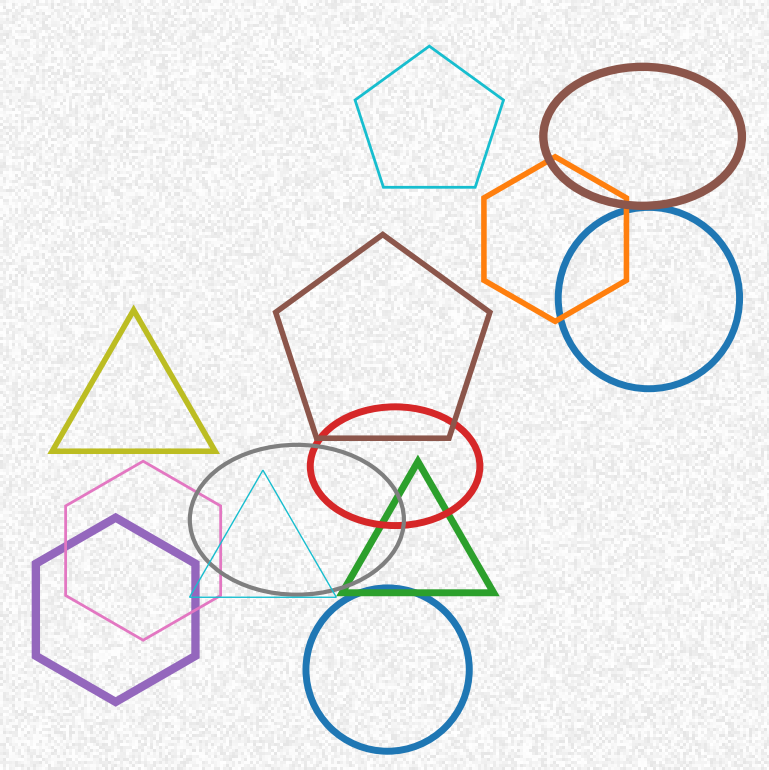[{"shape": "circle", "thickness": 2.5, "radius": 0.59, "center": [0.843, 0.613]}, {"shape": "circle", "thickness": 2.5, "radius": 0.53, "center": [0.503, 0.13]}, {"shape": "hexagon", "thickness": 2, "radius": 0.53, "center": [0.721, 0.689]}, {"shape": "triangle", "thickness": 2.5, "radius": 0.57, "center": [0.543, 0.287]}, {"shape": "oval", "thickness": 2.5, "radius": 0.55, "center": [0.513, 0.395]}, {"shape": "hexagon", "thickness": 3, "radius": 0.6, "center": [0.15, 0.208]}, {"shape": "oval", "thickness": 3, "radius": 0.64, "center": [0.835, 0.823]}, {"shape": "pentagon", "thickness": 2, "radius": 0.73, "center": [0.497, 0.549]}, {"shape": "hexagon", "thickness": 1, "radius": 0.58, "center": [0.186, 0.285]}, {"shape": "oval", "thickness": 1.5, "radius": 0.7, "center": [0.386, 0.325]}, {"shape": "triangle", "thickness": 2, "radius": 0.61, "center": [0.174, 0.475]}, {"shape": "triangle", "thickness": 0.5, "radius": 0.55, "center": [0.341, 0.279]}, {"shape": "pentagon", "thickness": 1, "radius": 0.51, "center": [0.558, 0.839]}]